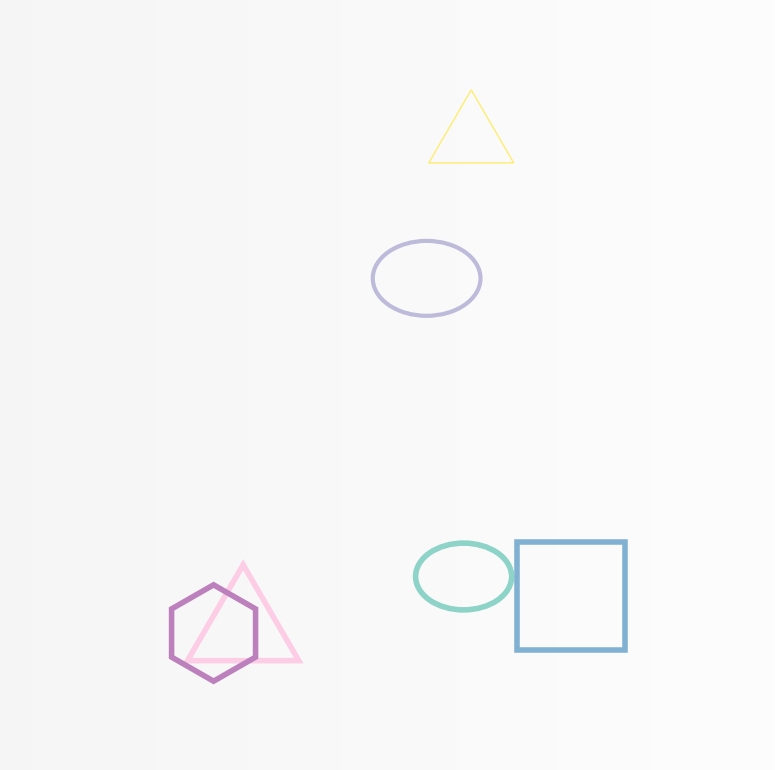[{"shape": "oval", "thickness": 2, "radius": 0.31, "center": [0.598, 0.251]}, {"shape": "oval", "thickness": 1.5, "radius": 0.35, "center": [0.55, 0.638]}, {"shape": "square", "thickness": 2, "radius": 0.35, "center": [0.737, 0.226]}, {"shape": "triangle", "thickness": 2, "radius": 0.41, "center": [0.314, 0.183]}, {"shape": "hexagon", "thickness": 2, "radius": 0.31, "center": [0.276, 0.178]}, {"shape": "triangle", "thickness": 0.5, "radius": 0.32, "center": [0.608, 0.82]}]